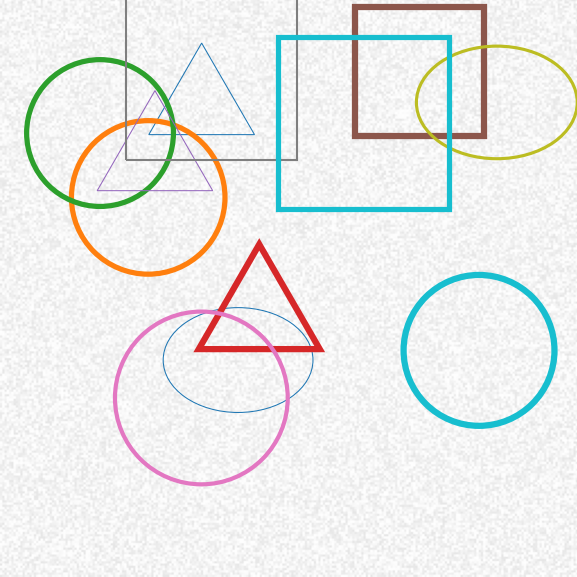[{"shape": "triangle", "thickness": 0.5, "radius": 0.53, "center": [0.349, 0.819]}, {"shape": "oval", "thickness": 0.5, "radius": 0.65, "center": [0.412, 0.376]}, {"shape": "circle", "thickness": 2.5, "radius": 0.66, "center": [0.257, 0.657]}, {"shape": "circle", "thickness": 2.5, "radius": 0.64, "center": [0.173, 0.769]}, {"shape": "triangle", "thickness": 3, "radius": 0.6, "center": [0.449, 0.455]}, {"shape": "triangle", "thickness": 0.5, "radius": 0.58, "center": [0.268, 0.727]}, {"shape": "square", "thickness": 3, "radius": 0.56, "center": [0.726, 0.875]}, {"shape": "circle", "thickness": 2, "radius": 0.75, "center": [0.349, 0.31]}, {"shape": "square", "thickness": 1, "radius": 0.74, "center": [0.366, 0.871]}, {"shape": "oval", "thickness": 1.5, "radius": 0.7, "center": [0.86, 0.822]}, {"shape": "square", "thickness": 2.5, "radius": 0.74, "center": [0.629, 0.786]}, {"shape": "circle", "thickness": 3, "radius": 0.65, "center": [0.829, 0.392]}]